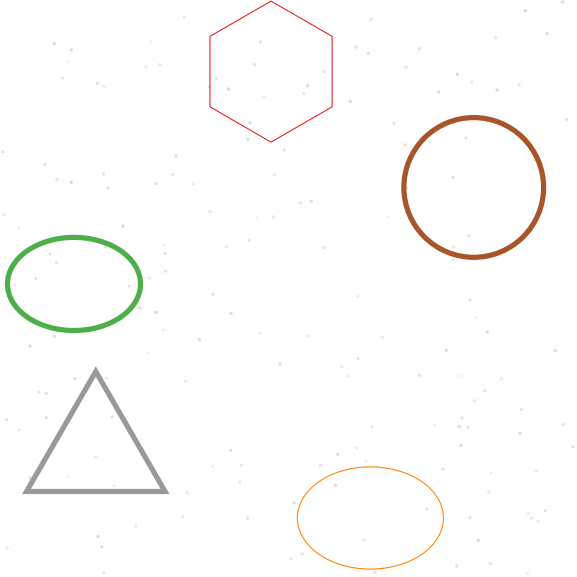[{"shape": "hexagon", "thickness": 0.5, "radius": 0.61, "center": [0.469, 0.875]}, {"shape": "oval", "thickness": 2.5, "radius": 0.58, "center": [0.128, 0.507]}, {"shape": "oval", "thickness": 0.5, "radius": 0.63, "center": [0.641, 0.102]}, {"shape": "circle", "thickness": 2.5, "radius": 0.6, "center": [0.82, 0.675]}, {"shape": "triangle", "thickness": 2.5, "radius": 0.69, "center": [0.166, 0.217]}]